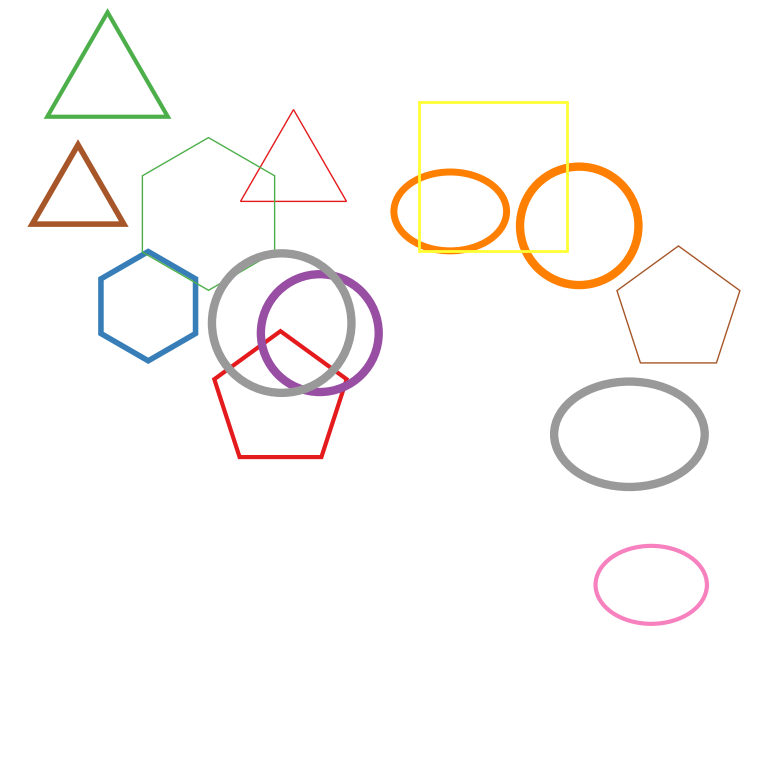[{"shape": "triangle", "thickness": 0.5, "radius": 0.4, "center": [0.381, 0.778]}, {"shape": "pentagon", "thickness": 1.5, "radius": 0.45, "center": [0.364, 0.48]}, {"shape": "hexagon", "thickness": 2, "radius": 0.35, "center": [0.193, 0.602]}, {"shape": "triangle", "thickness": 1.5, "radius": 0.45, "center": [0.14, 0.894]}, {"shape": "hexagon", "thickness": 0.5, "radius": 0.5, "center": [0.271, 0.722]}, {"shape": "circle", "thickness": 3, "radius": 0.38, "center": [0.415, 0.567]}, {"shape": "oval", "thickness": 2.5, "radius": 0.37, "center": [0.585, 0.725]}, {"shape": "circle", "thickness": 3, "radius": 0.38, "center": [0.752, 0.707]}, {"shape": "square", "thickness": 1, "radius": 0.48, "center": [0.64, 0.77]}, {"shape": "triangle", "thickness": 2, "radius": 0.34, "center": [0.101, 0.743]}, {"shape": "pentagon", "thickness": 0.5, "radius": 0.42, "center": [0.881, 0.597]}, {"shape": "oval", "thickness": 1.5, "radius": 0.36, "center": [0.846, 0.24]}, {"shape": "oval", "thickness": 3, "radius": 0.49, "center": [0.817, 0.436]}, {"shape": "circle", "thickness": 3, "radius": 0.45, "center": [0.366, 0.58]}]